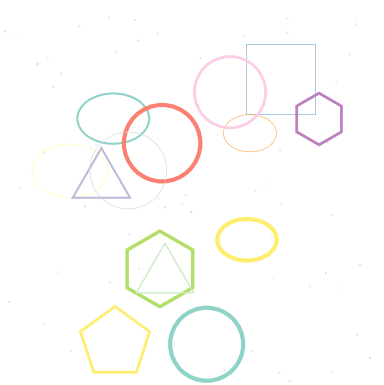[{"shape": "oval", "thickness": 1.5, "radius": 0.47, "center": [0.294, 0.692]}, {"shape": "circle", "thickness": 3, "radius": 0.47, "center": [0.537, 0.106]}, {"shape": "oval", "thickness": 0.5, "radius": 0.49, "center": [0.182, 0.556]}, {"shape": "triangle", "thickness": 1.5, "radius": 0.43, "center": [0.263, 0.529]}, {"shape": "circle", "thickness": 3, "radius": 0.5, "center": [0.421, 0.628]}, {"shape": "square", "thickness": 0.5, "radius": 0.45, "center": [0.729, 0.794]}, {"shape": "oval", "thickness": 0.5, "radius": 0.34, "center": [0.649, 0.654]}, {"shape": "hexagon", "thickness": 2.5, "radius": 0.49, "center": [0.415, 0.301]}, {"shape": "circle", "thickness": 2, "radius": 0.46, "center": [0.597, 0.761]}, {"shape": "circle", "thickness": 0.5, "radius": 0.5, "center": [0.333, 0.557]}, {"shape": "hexagon", "thickness": 2, "radius": 0.34, "center": [0.829, 0.691]}, {"shape": "triangle", "thickness": 1, "radius": 0.43, "center": [0.429, 0.282]}, {"shape": "oval", "thickness": 3, "radius": 0.39, "center": [0.642, 0.377]}, {"shape": "pentagon", "thickness": 2, "radius": 0.47, "center": [0.299, 0.11]}]